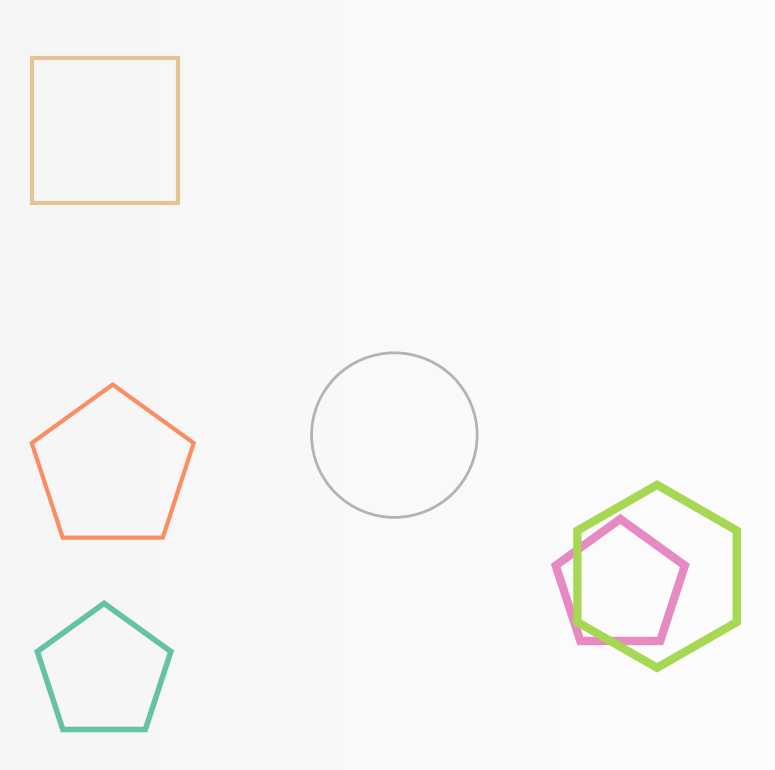[{"shape": "pentagon", "thickness": 2, "radius": 0.45, "center": [0.134, 0.126]}, {"shape": "pentagon", "thickness": 1.5, "radius": 0.55, "center": [0.145, 0.391]}, {"shape": "pentagon", "thickness": 3, "radius": 0.44, "center": [0.8, 0.238]}, {"shape": "hexagon", "thickness": 3, "radius": 0.59, "center": [0.848, 0.252]}, {"shape": "square", "thickness": 1.5, "radius": 0.47, "center": [0.136, 0.831]}, {"shape": "circle", "thickness": 1, "radius": 0.53, "center": [0.509, 0.435]}]